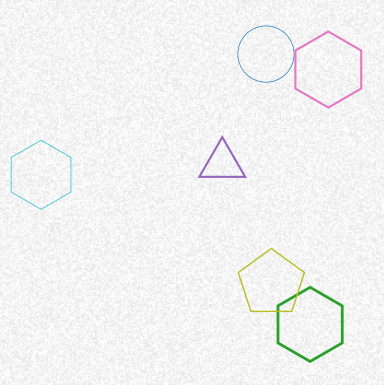[{"shape": "circle", "thickness": 0.5, "radius": 0.37, "center": [0.691, 0.86]}, {"shape": "hexagon", "thickness": 2, "radius": 0.48, "center": [0.806, 0.157]}, {"shape": "triangle", "thickness": 1.5, "radius": 0.34, "center": [0.577, 0.575]}, {"shape": "hexagon", "thickness": 1.5, "radius": 0.49, "center": [0.853, 0.819]}, {"shape": "pentagon", "thickness": 1, "radius": 0.45, "center": [0.705, 0.264]}, {"shape": "hexagon", "thickness": 0.5, "radius": 0.45, "center": [0.107, 0.546]}]